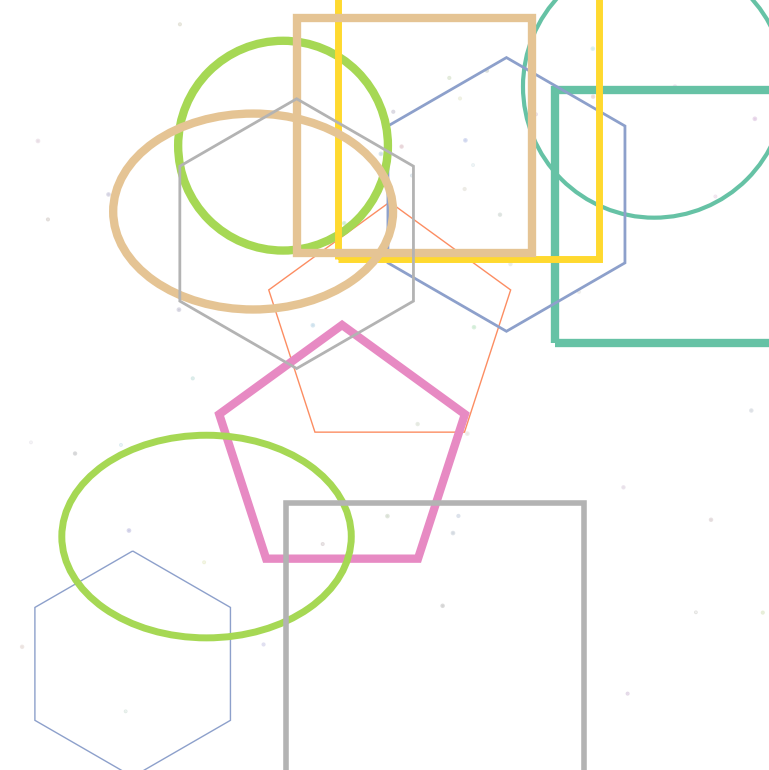[{"shape": "circle", "thickness": 1.5, "radius": 0.85, "center": [0.85, 0.888]}, {"shape": "square", "thickness": 3, "radius": 0.82, "center": [0.886, 0.719]}, {"shape": "pentagon", "thickness": 0.5, "radius": 0.83, "center": [0.506, 0.572]}, {"shape": "hexagon", "thickness": 1, "radius": 0.89, "center": [0.658, 0.747]}, {"shape": "hexagon", "thickness": 0.5, "radius": 0.73, "center": [0.172, 0.138]}, {"shape": "pentagon", "thickness": 3, "radius": 0.84, "center": [0.444, 0.41]}, {"shape": "oval", "thickness": 2.5, "radius": 0.94, "center": [0.268, 0.303]}, {"shape": "circle", "thickness": 3, "radius": 0.68, "center": [0.368, 0.811]}, {"shape": "square", "thickness": 2.5, "radius": 0.85, "center": [0.608, 0.833]}, {"shape": "square", "thickness": 3, "radius": 0.76, "center": [0.538, 0.824]}, {"shape": "oval", "thickness": 3, "radius": 0.91, "center": [0.329, 0.725]}, {"shape": "square", "thickness": 2, "radius": 0.97, "center": [0.565, 0.153]}, {"shape": "hexagon", "thickness": 1, "radius": 0.88, "center": [0.385, 0.697]}]